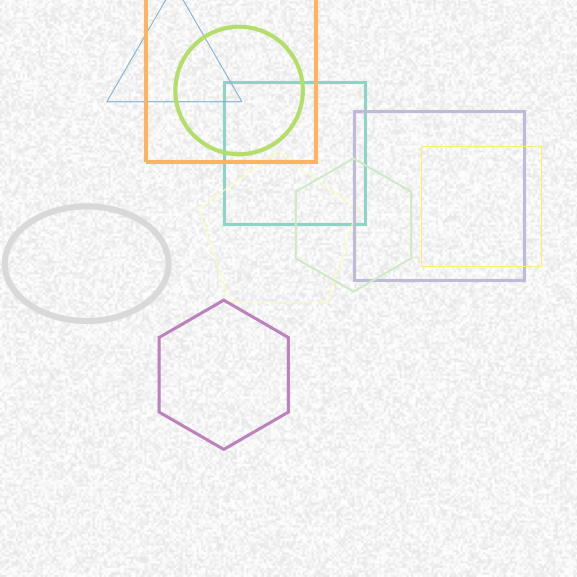[{"shape": "square", "thickness": 1.5, "radius": 0.61, "center": [0.51, 0.734]}, {"shape": "pentagon", "thickness": 0.5, "radius": 0.72, "center": [0.482, 0.593]}, {"shape": "square", "thickness": 1.5, "radius": 0.73, "center": [0.761, 0.661]}, {"shape": "triangle", "thickness": 0.5, "radius": 0.67, "center": [0.302, 0.891]}, {"shape": "square", "thickness": 2, "radius": 0.74, "center": [0.4, 0.866]}, {"shape": "circle", "thickness": 2, "radius": 0.55, "center": [0.414, 0.842]}, {"shape": "oval", "thickness": 3, "radius": 0.71, "center": [0.15, 0.543]}, {"shape": "hexagon", "thickness": 1.5, "radius": 0.65, "center": [0.387, 0.35]}, {"shape": "hexagon", "thickness": 1, "radius": 0.58, "center": [0.612, 0.61]}, {"shape": "square", "thickness": 0.5, "radius": 0.52, "center": [0.833, 0.642]}]